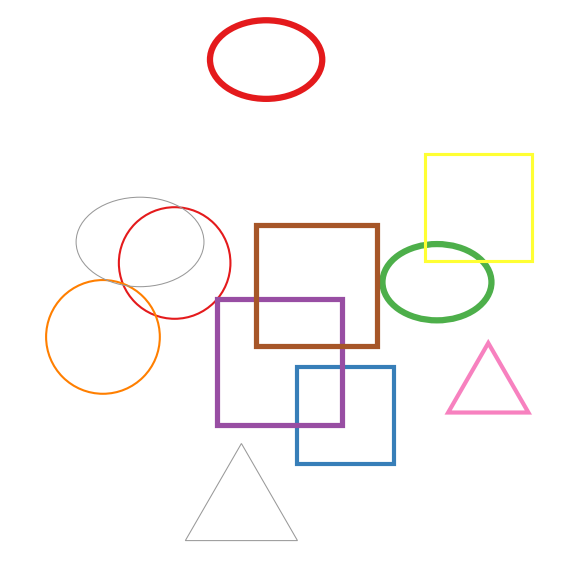[{"shape": "circle", "thickness": 1, "radius": 0.48, "center": [0.302, 0.544]}, {"shape": "oval", "thickness": 3, "radius": 0.49, "center": [0.461, 0.896]}, {"shape": "square", "thickness": 2, "radius": 0.42, "center": [0.598, 0.28]}, {"shape": "oval", "thickness": 3, "radius": 0.47, "center": [0.757, 0.51]}, {"shape": "square", "thickness": 2.5, "radius": 0.54, "center": [0.484, 0.372]}, {"shape": "circle", "thickness": 1, "radius": 0.49, "center": [0.178, 0.416]}, {"shape": "square", "thickness": 1.5, "radius": 0.46, "center": [0.828, 0.64]}, {"shape": "square", "thickness": 2.5, "radius": 0.52, "center": [0.548, 0.505]}, {"shape": "triangle", "thickness": 2, "radius": 0.4, "center": [0.845, 0.325]}, {"shape": "oval", "thickness": 0.5, "radius": 0.55, "center": [0.242, 0.58]}, {"shape": "triangle", "thickness": 0.5, "radius": 0.56, "center": [0.418, 0.119]}]